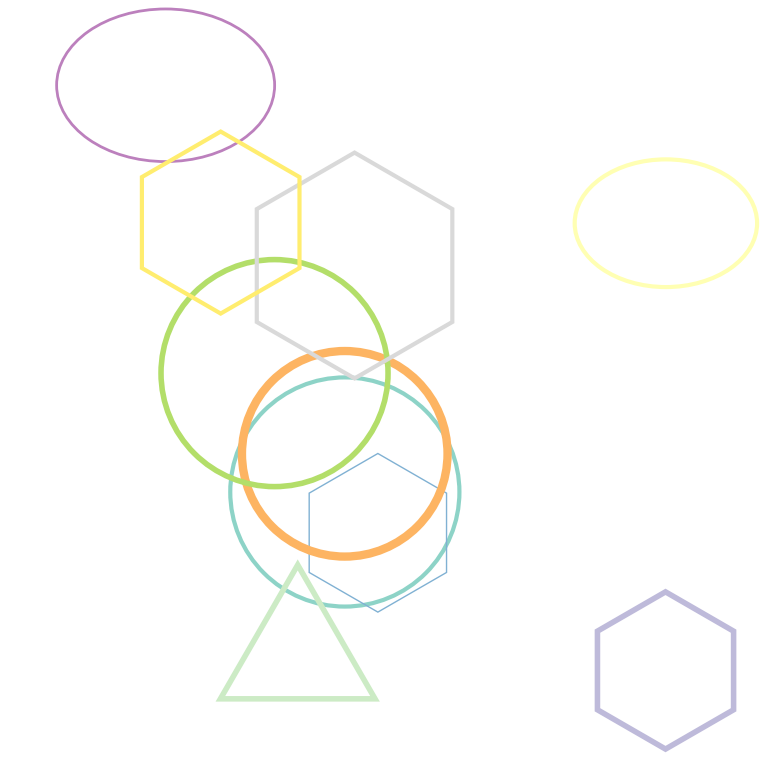[{"shape": "circle", "thickness": 1.5, "radius": 0.74, "center": [0.448, 0.361]}, {"shape": "oval", "thickness": 1.5, "radius": 0.59, "center": [0.865, 0.71]}, {"shape": "hexagon", "thickness": 2, "radius": 0.51, "center": [0.864, 0.129]}, {"shape": "hexagon", "thickness": 0.5, "radius": 0.51, "center": [0.491, 0.308]}, {"shape": "circle", "thickness": 3, "radius": 0.67, "center": [0.448, 0.411]}, {"shape": "circle", "thickness": 2, "radius": 0.74, "center": [0.357, 0.515]}, {"shape": "hexagon", "thickness": 1.5, "radius": 0.73, "center": [0.46, 0.655]}, {"shape": "oval", "thickness": 1, "radius": 0.71, "center": [0.215, 0.889]}, {"shape": "triangle", "thickness": 2, "radius": 0.58, "center": [0.387, 0.15]}, {"shape": "hexagon", "thickness": 1.5, "radius": 0.59, "center": [0.287, 0.711]}]